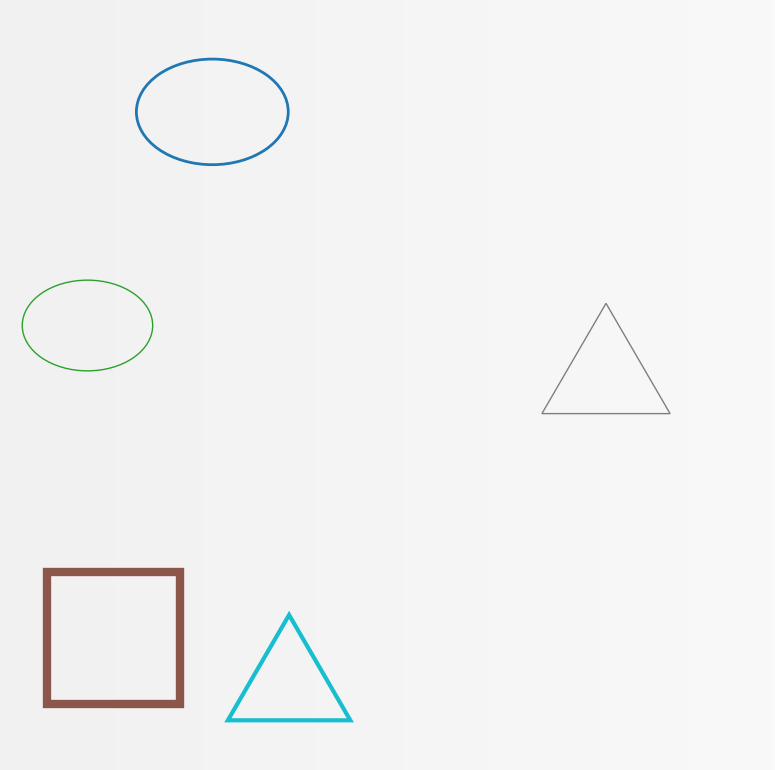[{"shape": "oval", "thickness": 1, "radius": 0.49, "center": [0.274, 0.855]}, {"shape": "oval", "thickness": 0.5, "radius": 0.42, "center": [0.113, 0.577]}, {"shape": "square", "thickness": 3, "radius": 0.43, "center": [0.146, 0.172]}, {"shape": "triangle", "thickness": 0.5, "radius": 0.48, "center": [0.782, 0.511]}, {"shape": "triangle", "thickness": 1.5, "radius": 0.46, "center": [0.373, 0.11]}]